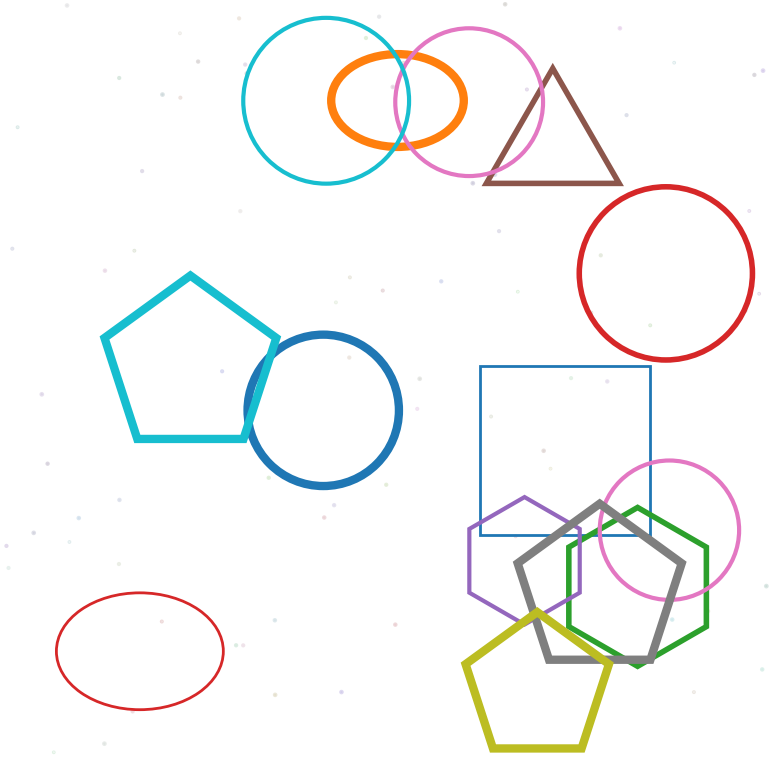[{"shape": "circle", "thickness": 3, "radius": 0.49, "center": [0.42, 0.467]}, {"shape": "square", "thickness": 1, "radius": 0.55, "center": [0.734, 0.415]}, {"shape": "oval", "thickness": 3, "radius": 0.43, "center": [0.516, 0.869]}, {"shape": "hexagon", "thickness": 2, "radius": 0.52, "center": [0.828, 0.238]}, {"shape": "circle", "thickness": 2, "radius": 0.56, "center": [0.865, 0.645]}, {"shape": "oval", "thickness": 1, "radius": 0.54, "center": [0.182, 0.154]}, {"shape": "hexagon", "thickness": 1.5, "radius": 0.41, "center": [0.681, 0.272]}, {"shape": "triangle", "thickness": 2, "radius": 0.5, "center": [0.718, 0.812]}, {"shape": "circle", "thickness": 1.5, "radius": 0.45, "center": [0.869, 0.311]}, {"shape": "circle", "thickness": 1.5, "radius": 0.48, "center": [0.609, 0.867]}, {"shape": "pentagon", "thickness": 3, "radius": 0.56, "center": [0.779, 0.234]}, {"shape": "pentagon", "thickness": 3, "radius": 0.49, "center": [0.698, 0.107]}, {"shape": "circle", "thickness": 1.5, "radius": 0.54, "center": [0.424, 0.869]}, {"shape": "pentagon", "thickness": 3, "radius": 0.59, "center": [0.247, 0.525]}]